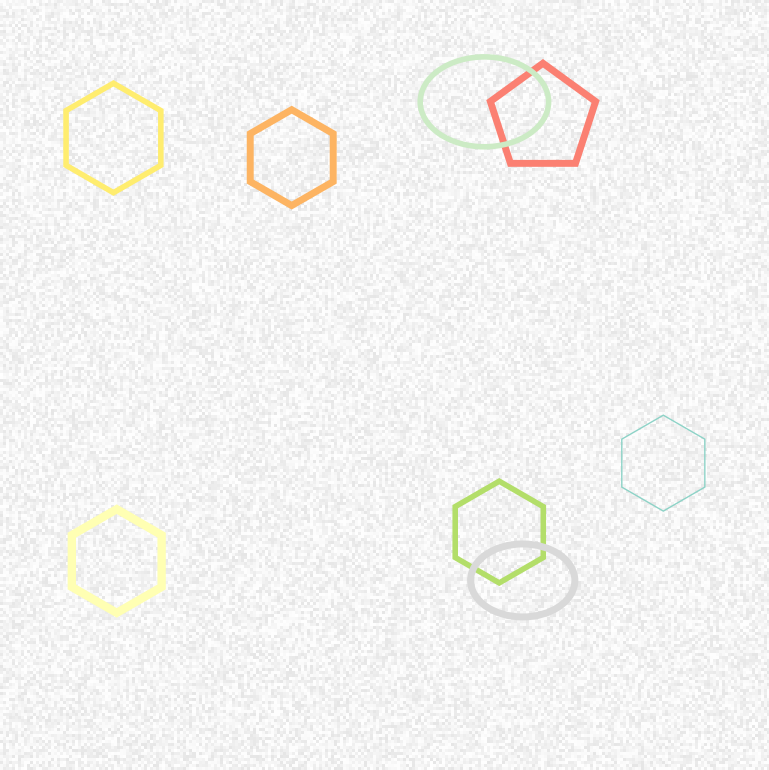[{"shape": "hexagon", "thickness": 0.5, "radius": 0.31, "center": [0.861, 0.399]}, {"shape": "hexagon", "thickness": 3, "radius": 0.34, "center": [0.152, 0.271]}, {"shape": "pentagon", "thickness": 2.5, "radius": 0.36, "center": [0.705, 0.846]}, {"shape": "hexagon", "thickness": 2.5, "radius": 0.31, "center": [0.379, 0.795]}, {"shape": "hexagon", "thickness": 2, "radius": 0.33, "center": [0.648, 0.309]}, {"shape": "oval", "thickness": 2.5, "radius": 0.34, "center": [0.679, 0.246]}, {"shape": "oval", "thickness": 2, "radius": 0.42, "center": [0.629, 0.868]}, {"shape": "hexagon", "thickness": 2, "radius": 0.36, "center": [0.147, 0.821]}]